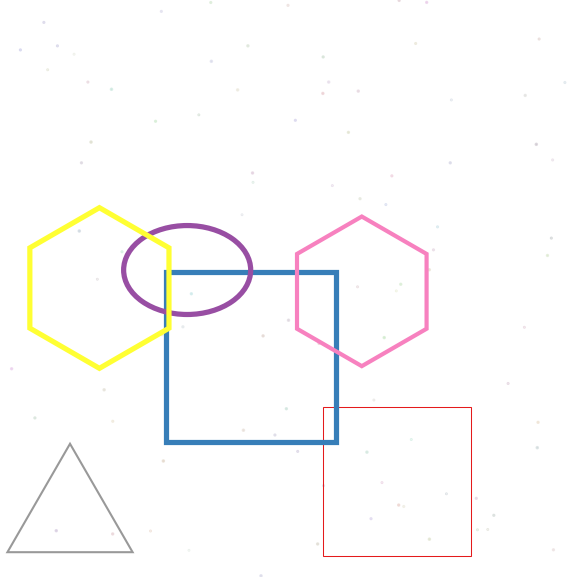[{"shape": "square", "thickness": 0.5, "radius": 0.64, "center": [0.687, 0.165]}, {"shape": "square", "thickness": 2.5, "radius": 0.73, "center": [0.435, 0.381]}, {"shape": "oval", "thickness": 2.5, "radius": 0.55, "center": [0.324, 0.532]}, {"shape": "hexagon", "thickness": 2.5, "radius": 0.7, "center": [0.172, 0.5]}, {"shape": "hexagon", "thickness": 2, "radius": 0.65, "center": [0.626, 0.495]}, {"shape": "triangle", "thickness": 1, "radius": 0.63, "center": [0.121, 0.106]}]